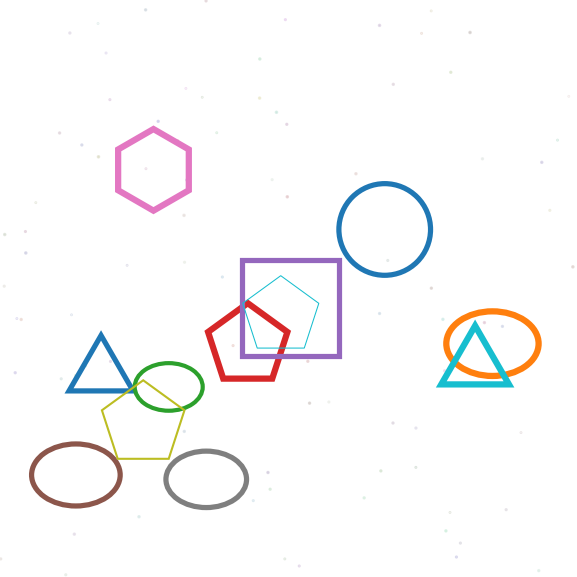[{"shape": "triangle", "thickness": 2.5, "radius": 0.32, "center": [0.175, 0.354]}, {"shape": "circle", "thickness": 2.5, "radius": 0.4, "center": [0.666, 0.602]}, {"shape": "oval", "thickness": 3, "radius": 0.4, "center": [0.853, 0.404]}, {"shape": "oval", "thickness": 2, "radius": 0.29, "center": [0.292, 0.329]}, {"shape": "pentagon", "thickness": 3, "radius": 0.36, "center": [0.429, 0.402]}, {"shape": "square", "thickness": 2.5, "radius": 0.42, "center": [0.503, 0.466]}, {"shape": "oval", "thickness": 2.5, "radius": 0.38, "center": [0.131, 0.177]}, {"shape": "hexagon", "thickness": 3, "radius": 0.35, "center": [0.266, 0.705]}, {"shape": "oval", "thickness": 2.5, "radius": 0.35, "center": [0.357, 0.169]}, {"shape": "pentagon", "thickness": 1, "radius": 0.38, "center": [0.248, 0.265]}, {"shape": "pentagon", "thickness": 0.5, "radius": 0.35, "center": [0.486, 0.452]}, {"shape": "triangle", "thickness": 3, "radius": 0.34, "center": [0.823, 0.367]}]